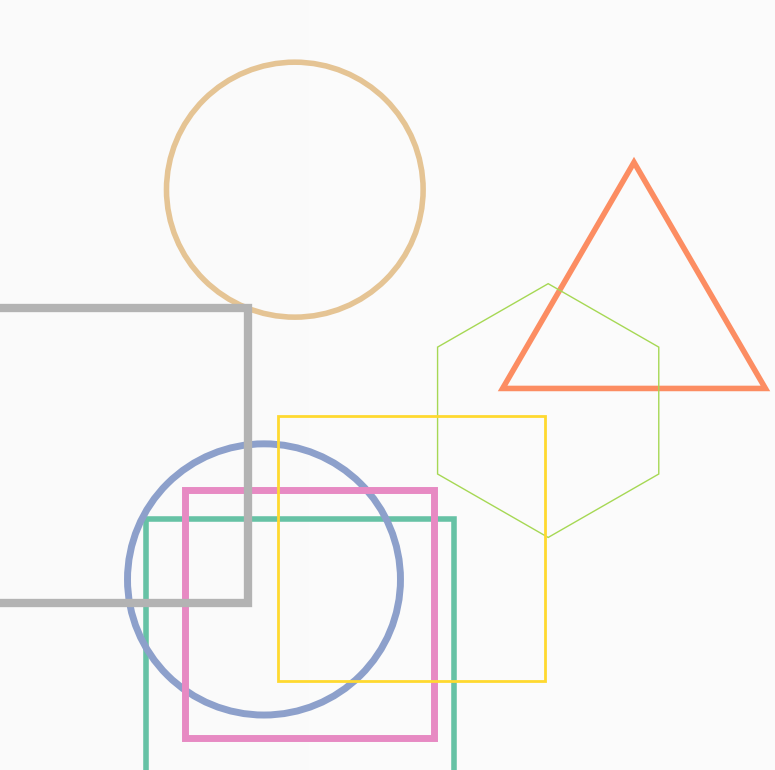[{"shape": "square", "thickness": 2, "radius": 0.99, "center": [0.387, 0.127]}, {"shape": "triangle", "thickness": 2, "radius": 0.98, "center": [0.818, 0.593]}, {"shape": "circle", "thickness": 2.5, "radius": 0.88, "center": [0.341, 0.247]}, {"shape": "square", "thickness": 2.5, "radius": 0.8, "center": [0.399, 0.203]}, {"shape": "hexagon", "thickness": 0.5, "radius": 0.82, "center": [0.707, 0.467]}, {"shape": "square", "thickness": 1, "radius": 0.86, "center": [0.531, 0.288]}, {"shape": "circle", "thickness": 2, "radius": 0.83, "center": [0.38, 0.754]}, {"shape": "square", "thickness": 3, "radius": 0.96, "center": [0.129, 0.409]}]